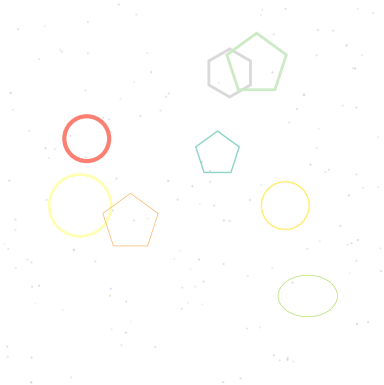[{"shape": "pentagon", "thickness": 1, "radius": 0.3, "center": [0.565, 0.6]}, {"shape": "circle", "thickness": 2, "radius": 0.4, "center": [0.208, 0.466]}, {"shape": "circle", "thickness": 3, "radius": 0.29, "center": [0.225, 0.64]}, {"shape": "pentagon", "thickness": 0.5, "radius": 0.38, "center": [0.339, 0.422]}, {"shape": "oval", "thickness": 0.5, "radius": 0.39, "center": [0.799, 0.231]}, {"shape": "hexagon", "thickness": 2, "radius": 0.31, "center": [0.597, 0.81]}, {"shape": "pentagon", "thickness": 2, "radius": 0.41, "center": [0.667, 0.833]}, {"shape": "circle", "thickness": 1, "radius": 0.31, "center": [0.741, 0.466]}]